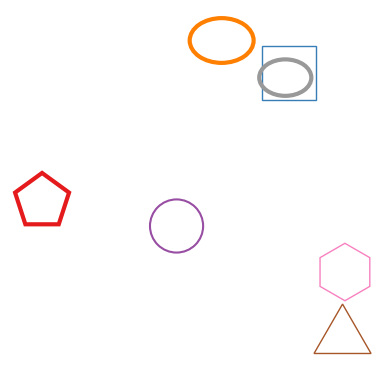[{"shape": "pentagon", "thickness": 3, "radius": 0.37, "center": [0.109, 0.477]}, {"shape": "square", "thickness": 1, "radius": 0.35, "center": [0.75, 0.811]}, {"shape": "circle", "thickness": 1.5, "radius": 0.35, "center": [0.459, 0.413]}, {"shape": "oval", "thickness": 3, "radius": 0.42, "center": [0.576, 0.895]}, {"shape": "triangle", "thickness": 1, "radius": 0.43, "center": [0.89, 0.125]}, {"shape": "hexagon", "thickness": 1, "radius": 0.37, "center": [0.896, 0.293]}, {"shape": "oval", "thickness": 3, "radius": 0.34, "center": [0.741, 0.798]}]